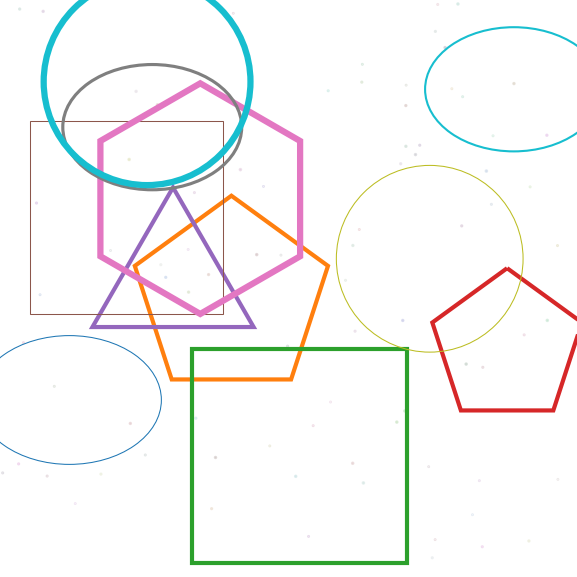[{"shape": "oval", "thickness": 0.5, "radius": 0.8, "center": [0.12, 0.307]}, {"shape": "pentagon", "thickness": 2, "radius": 0.88, "center": [0.401, 0.484]}, {"shape": "square", "thickness": 2, "radius": 0.93, "center": [0.518, 0.209]}, {"shape": "pentagon", "thickness": 2, "radius": 0.68, "center": [0.878, 0.399]}, {"shape": "triangle", "thickness": 2, "radius": 0.81, "center": [0.3, 0.513]}, {"shape": "square", "thickness": 0.5, "radius": 0.84, "center": [0.219, 0.623]}, {"shape": "hexagon", "thickness": 3, "radius": 1.0, "center": [0.347, 0.655]}, {"shape": "oval", "thickness": 1.5, "radius": 0.77, "center": [0.264, 0.779]}, {"shape": "circle", "thickness": 0.5, "radius": 0.81, "center": [0.744, 0.551]}, {"shape": "circle", "thickness": 3, "radius": 0.9, "center": [0.255, 0.858]}, {"shape": "oval", "thickness": 1, "radius": 0.77, "center": [0.89, 0.845]}]